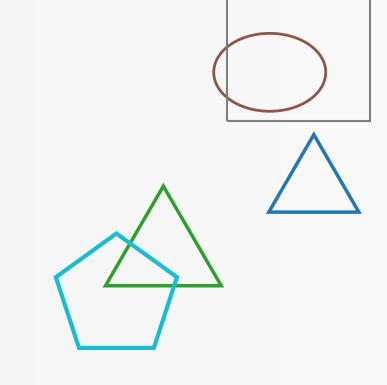[{"shape": "triangle", "thickness": 2.5, "radius": 0.67, "center": [0.81, 0.516]}, {"shape": "triangle", "thickness": 2.5, "radius": 0.86, "center": [0.422, 0.344]}, {"shape": "oval", "thickness": 2, "radius": 0.72, "center": [0.696, 0.812]}, {"shape": "square", "thickness": 1.5, "radius": 0.93, "center": [0.77, 0.872]}, {"shape": "pentagon", "thickness": 3, "radius": 0.82, "center": [0.3, 0.229]}]